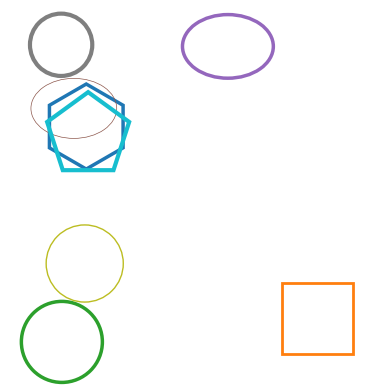[{"shape": "hexagon", "thickness": 2.5, "radius": 0.55, "center": [0.224, 0.671]}, {"shape": "square", "thickness": 2, "radius": 0.46, "center": [0.824, 0.172]}, {"shape": "circle", "thickness": 2.5, "radius": 0.53, "center": [0.161, 0.112]}, {"shape": "oval", "thickness": 2.5, "radius": 0.59, "center": [0.592, 0.879]}, {"shape": "oval", "thickness": 0.5, "radius": 0.56, "center": [0.192, 0.718]}, {"shape": "circle", "thickness": 3, "radius": 0.4, "center": [0.159, 0.884]}, {"shape": "circle", "thickness": 1, "radius": 0.5, "center": [0.22, 0.316]}, {"shape": "pentagon", "thickness": 3, "radius": 0.56, "center": [0.229, 0.649]}]